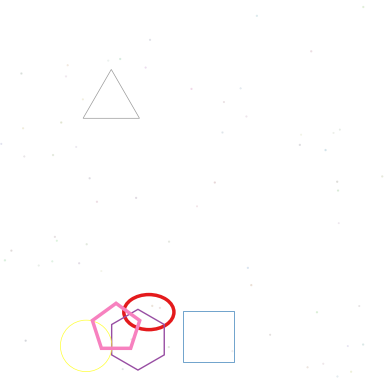[{"shape": "oval", "thickness": 2.5, "radius": 0.33, "center": [0.387, 0.189]}, {"shape": "square", "thickness": 0.5, "radius": 0.33, "center": [0.542, 0.126]}, {"shape": "hexagon", "thickness": 1, "radius": 0.39, "center": [0.358, 0.118]}, {"shape": "circle", "thickness": 0.5, "radius": 0.33, "center": [0.224, 0.102]}, {"shape": "pentagon", "thickness": 2.5, "radius": 0.32, "center": [0.301, 0.148]}, {"shape": "triangle", "thickness": 0.5, "radius": 0.42, "center": [0.289, 0.735]}]